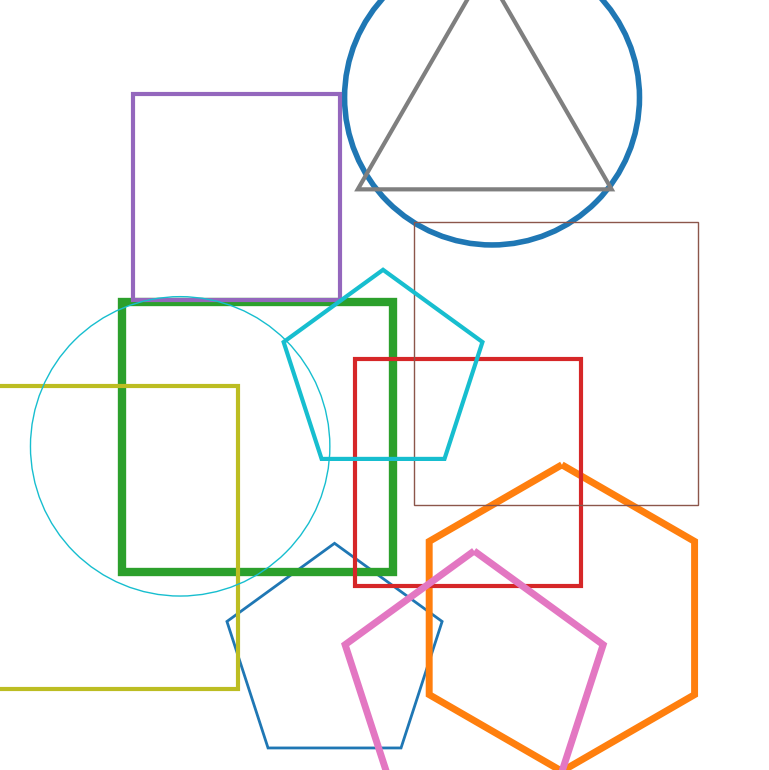[{"shape": "pentagon", "thickness": 1, "radius": 0.73, "center": [0.434, 0.147]}, {"shape": "circle", "thickness": 2, "radius": 0.96, "center": [0.639, 0.873]}, {"shape": "hexagon", "thickness": 2.5, "radius": 0.99, "center": [0.73, 0.197]}, {"shape": "square", "thickness": 3, "radius": 0.88, "center": [0.335, 0.432]}, {"shape": "square", "thickness": 1.5, "radius": 0.73, "center": [0.608, 0.386]}, {"shape": "square", "thickness": 1.5, "radius": 0.67, "center": [0.307, 0.744]}, {"shape": "square", "thickness": 0.5, "radius": 0.92, "center": [0.722, 0.528]}, {"shape": "pentagon", "thickness": 2.5, "radius": 0.88, "center": [0.616, 0.108]}, {"shape": "triangle", "thickness": 1.5, "radius": 0.95, "center": [0.629, 0.849]}, {"shape": "square", "thickness": 1.5, "radius": 0.99, "center": [0.112, 0.302]}, {"shape": "circle", "thickness": 0.5, "radius": 0.97, "center": [0.234, 0.42]}, {"shape": "pentagon", "thickness": 1.5, "radius": 0.68, "center": [0.497, 0.514]}]